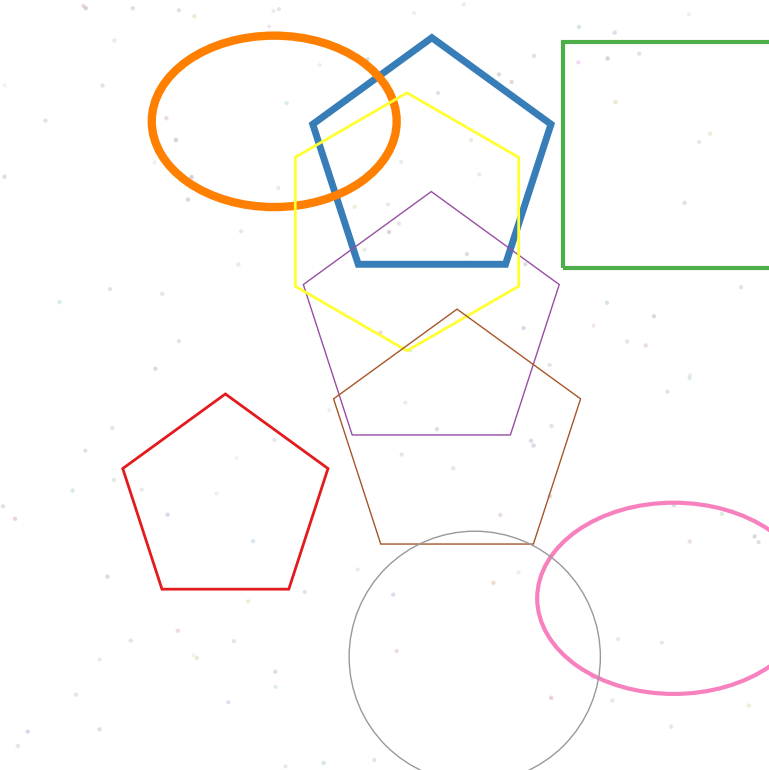[{"shape": "pentagon", "thickness": 1, "radius": 0.7, "center": [0.293, 0.348]}, {"shape": "pentagon", "thickness": 2.5, "radius": 0.81, "center": [0.561, 0.788]}, {"shape": "square", "thickness": 1.5, "radius": 0.74, "center": [0.878, 0.799]}, {"shape": "pentagon", "thickness": 0.5, "radius": 0.87, "center": [0.56, 0.576]}, {"shape": "oval", "thickness": 3, "radius": 0.8, "center": [0.356, 0.842]}, {"shape": "hexagon", "thickness": 1, "radius": 0.84, "center": [0.529, 0.712]}, {"shape": "pentagon", "thickness": 0.5, "radius": 0.84, "center": [0.594, 0.43]}, {"shape": "oval", "thickness": 1.5, "radius": 0.89, "center": [0.875, 0.223]}, {"shape": "circle", "thickness": 0.5, "radius": 0.82, "center": [0.617, 0.147]}]